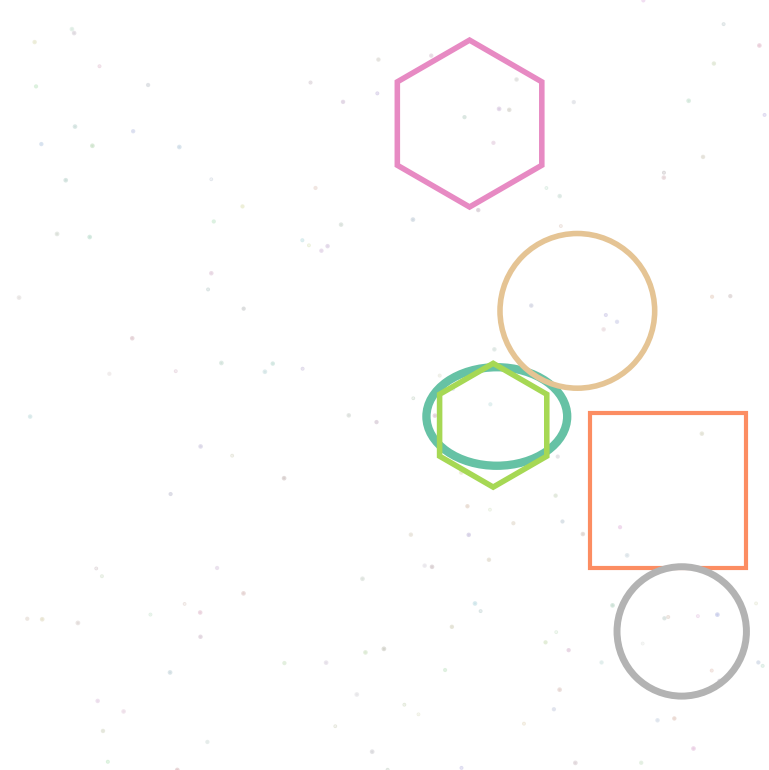[{"shape": "oval", "thickness": 3, "radius": 0.46, "center": [0.645, 0.459]}, {"shape": "square", "thickness": 1.5, "radius": 0.5, "center": [0.868, 0.363]}, {"shape": "hexagon", "thickness": 2, "radius": 0.54, "center": [0.61, 0.84]}, {"shape": "hexagon", "thickness": 2, "radius": 0.4, "center": [0.641, 0.448]}, {"shape": "circle", "thickness": 2, "radius": 0.5, "center": [0.75, 0.596]}, {"shape": "circle", "thickness": 2.5, "radius": 0.42, "center": [0.885, 0.18]}]